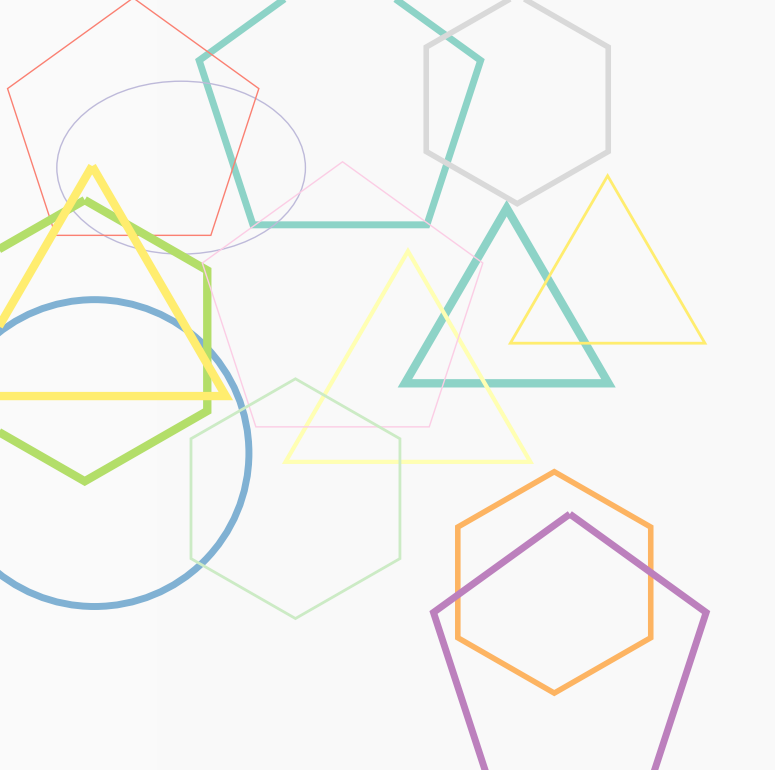[{"shape": "pentagon", "thickness": 2.5, "radius": 0.95, "center": [0.439, 0.862]}, {"shape": "triangle", "thickness": 3, "radius": 0.76, "center": [0.654, 0.578]}, {"shape": "triangle", "thickness": 1.5, "radius": 0.91, "center": [0.526, 0.491]}, {"shape": "oval", "thickness": 0.5, "radius": 0.8, "center": [0.234, 0.782]}, {"shape": "pentagon", "thickness": 0.5, "radius": 0.85, "center": [0.172, 0.832]}, {"shape": "circle", "thickness": 2.5, "radius": 1.0, "center": [0.122, 0.412]}, {"shape": "hexagon", "thickness": 2, "radius": 0.72, "center": [0.715, 0.244]}, {"shape": "hexagon", "thickness": 3, "radius": 0.91, "center": [0.109, 0.558]}, {"shape": "pentagon", "thickness": 0.5, "radius": 0.95, "center": [0.442, 0.6]}, {"shape": "hexagon", "thickness": 2, "radius": 0.68, "center": [0.667, 0.871]}, {"shape": "pentagon", "thickness": 2.5, "radius": 0.92, "center": [0.735, 0.147]}, {"shape": "hexagon", "thickness": 1, "radius": 0.78, "center": [0.381, 0.352]}, {"shape": "triangle", "thickness": 1, "radius": 0.72, "center": [0.784, 0.627]}, {"shape": "triangle", "thickness": 3, "radius": 1.0, "center": [0.119, 0.585]}]